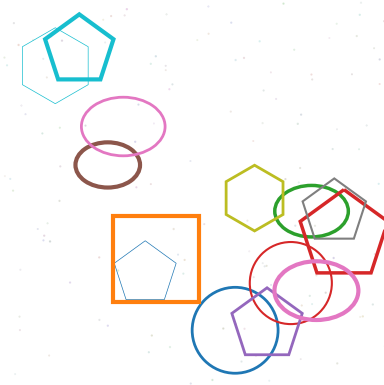[{"shape": "circle", "thickness": 2, "radius": 0.56, "center": [0.611, 0.142]}, {"shape": "pentagon", "thickness": 0.5, "radius": 0.42, "center": [0.377, 0.29]}, {"shape": "square", "thickness": 3, "radius": 0.56, "center": [0.405, 0.328]}, {"shape": "oval", "thickness": 2.5, "radius": 0.48, "center": [0.809, 0.451]}, {"shape": "circle", "thickness": 1.5, "radius": 0.53, "center": [0.755, 0.265]}, {"shape": "pentagon", "thickness": 2.5, "radius": 0.6, "center": [0.893, 0.388]}, {"shape": "pentagon", "thickness": 2, "radius": 0.48, "center": [0.694, 0.156]}, {"shape": "oval", "thickness": 3, "radius": 0.42, "center": [0.28, 0.572]}, {"shape": "oval", "thickness": 2, "radius": 0.54, "center": [0.32, 0.671]}, {"shape": "oval", "thickness": 3, "radius": 0.55, "center": [0.822, 0.245]}, {"shape": "pentagon", "thickness": 1.5, "radius": 0.43, "center": [0.868, 0.45]}, {"shape": "hexagon", "thickness": 2, "radius": 0.43, "center": [0.661, 0.485]}, {"shape": "pentagon", "thickness": 3, "radius": 0.47, "center": [0.206, 0.869]}, {"shape": "hexagon", "thickness": 0.5, "radius": 0.49, "center": [0.144, 0.829]}]